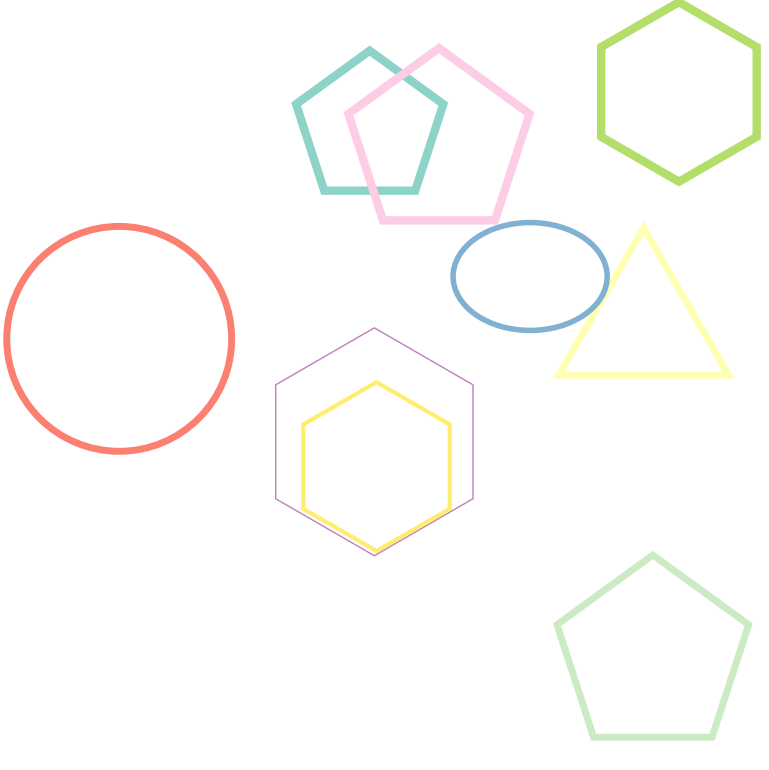[{"shape": "pentagon", "thickness": 3, "radius": 0.5, "center": [0.48, 0.834]}, {"shape": "triangle", "thickness": 2.5, "radius": 0.64, "center": [0.836, 0.576]}, {"shape": "circle", "thickness": 2.5, "radius": 0.73, "center": [0.155, 0.56]}, {"shape": "oval", "thickness": 2, "radius": 0.5, "center": [0.688, 0.641]}, {"shape": "hexagon", "thickness": 3, "radius": 0.58, "center": [0.882, 0.881]}, {"shape": "pentagon", "thickness": 3, "radius": 0.62, "center": [0.57, 0.814]}, {"shape": "hexagon", "thickness": 0.5, "radius": 0.74, "center": [0.486, 0.426]}, {"shape": "pentagon", "thickness": 2.5, "radius": 0.65, "center": [0.848, 0.148]}, {"shape": "hexagon", "thickness": 1.5, "radius": 0.55, "center": [0.489, 0.394]}]